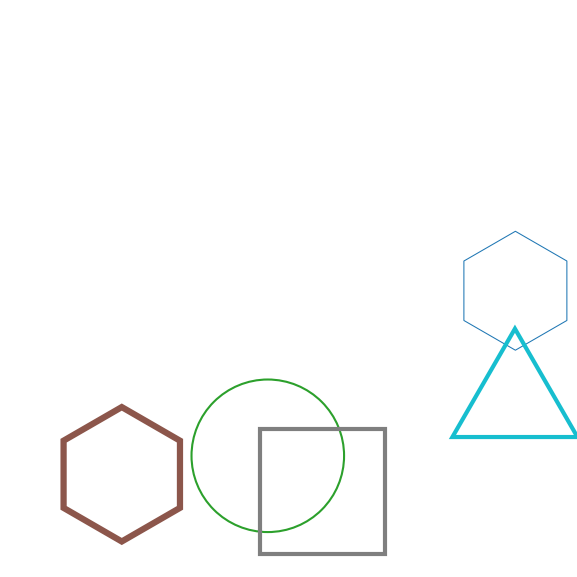[{"shape": "hexagon", "thickness": 0.5, "radius": 0.51, "center": [0.892, 0.496]}, {"shape": "circle", "thickness": 1, "radius": 0.66, "center": [0.464, 0.21]}, {"shape": "hexagon", "thickness": 3, "radius": 0.58, "center": [0.211, 0.178]}, {"shape": "square", "thickness": 2, "radius": 0.54, "center": [0.558, 0.149]}, {"shape": "triangle", "thickness": 2, "radius": 0.63, "center": [0.892, 0.305]}]